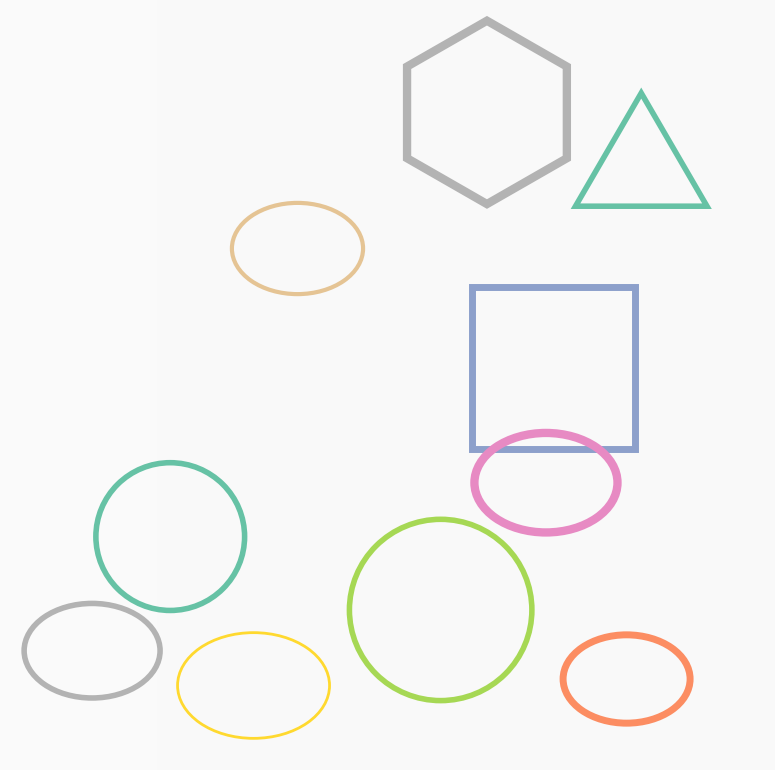[{"shape": "triangle", "thickness": 2, "radius": 0.49, "center": [0.827, 0.781]}, {"shape": "circle", "thickness": 2, "radius": 0.48, "center": [0.22, 0.303]}, {"shape": "oval", "thickness": 2.5, "radius": 0.41, "center": [0.809, 0.118]}, {"shape": "square", "thickness": 2.5, "radius": 0.53, "center": [0.714, 0.522]}, {"shape": "oval", "thickness": 3, "radius": 0.46, "center": [0.704, 0.373]}, {"shape": "circle", "thickness": 2, "radius": 0.59, "center": [0.569, 0.208]}, {"shape": "oval", "thickness": 1, "radius": 0.49, "center": [0.327, 0.11]}, {"shape": "oval", "thickness": 1.5, "radius": 0.42, "center": [0.384, 0.677]}, {"shape": "hexagon", "thickness": 3, "radius": 0.6, "center": [0.628, 0.854]}, {"shape": "oval", "thickness": 2, "radius": 0.44, "center": [0.119, 0.155]}]